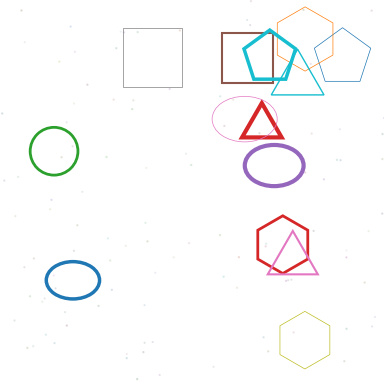[{"shape": "pentagon", "thickness": 0.5, "radius": 0.38, "center": [0.89, 0.851]}, {"shape": "oval", "thickness": 2.5, "radius": 0.35, "center": [0.189, 0.272]}, {"shape": "hexagon", "thickness": 0.5, "radius": 0.42, "center": [0.792, 0.899]}, {"shape": "circle", "thickness": 2, "radius": 0.31, "center": [0.14, 0.607]}, {"shape": "triangle", "thickness": 3, "radius": 0.3, "center": [0.68, 0.673]}, {"shape": "hexagon", "thickness": 2, "radius": 0.37, "center": [0.735, 0.365]}, {"shape": "oval", "thickness": 3, "radius": 0.38, "center": [0.712, 0.57]}, {"shape": "square", "thickness": 1.5, "radius": 0.33, "center": [0.643, 0.85]}, {"shape": "triangle", "thickness": 1.5, "radius": 0.38, "center": [0.76, 0.325]}, {"shape": "oval", "thickness": 0.5, "radius": 0.42, "center": [0.635, 0.691]}, {"shape": "square", "thickness": 0.5, "radius": 0.38, "center": [0.395, 0.85]}, {"shape": "hexagon", "thickness": 0.5, "radius": 0.37, "center": [0.792, 0.116]}, {"shape": "pentagon", "thickness": 2.5, "radius": 0.35, "center": [0.701, 0.851]}, {"shape": "triangle", "thickness": 1, "radius": 0.4, "center": [0.773, 0.793]}]